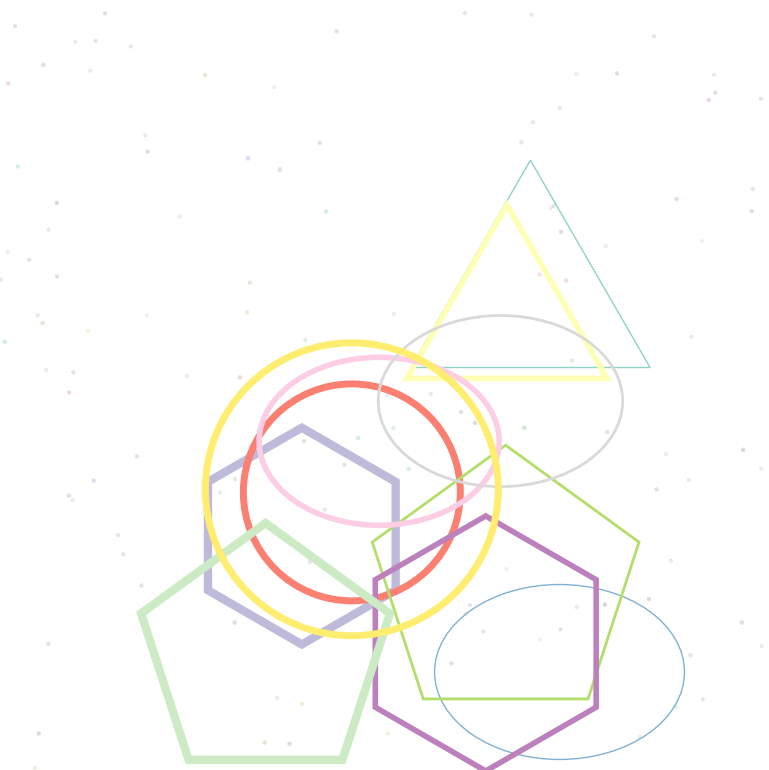[{"shape": "triangle", "thickness": 0.5, "radius": 0.9, "center": [0.689, 0.612]}, {"shape": "triangle", "thickness": 2, "radius": 0.75, "center": [0.658, 0.584]}, {"shape": "hexagon", "thickness": 3, "radius": 0.7, "center": [0.392, 0.304]}, {"shape": "circle", "thickness": 2.5, "radius": 0.7, "center": [0.457, 0.361]}, {"shape": "oval", "thickness": 0.5, "radius": 0.81, "center": [0.727, 0.127]}, {"shape": "pentagon", "thickness": 1, "radius": 0.91, "center": [0.657, 0.24]}, {"shape": "oval", "thickness": 2, "radius": 0.78, "center": [0.492, 0.427]}, {"shape": "oval", "thickness": 1, "radius": 0.79, "center": [0.65, 0.479]}, {"shape": "hexagon", "thickness": 2, "radius": 0.83, "center": [0.631, 0.164]}, {"shape": "pentagon", "thickness": 3, "radius": 0.85, "center": [0.345, 0.151]}, {"shape": "circle", "thickness": 2.5, "radius": 0.95, "center": [0.457, 0.365]}]